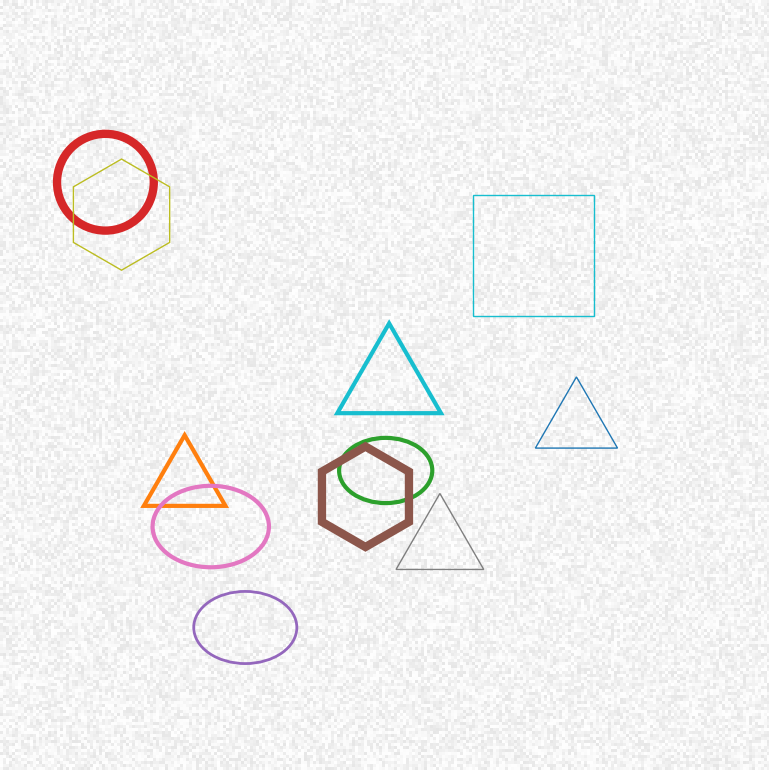[{"shape": "triangle", "thickness": 0.5, "radius": 0.31, "center": [0.749, 0.449]}, {"shape": "triangle", "thickness": 1.5, "radius": 0.31, "center": [0.24, 0.374]}, {"shape": "oval", "thickness": 1.5, "radius": 0.3, "center": [0.501, 0.389]}, {"shape": "circle", "thickness": 3, "radius": 0.31, "center": [0.137, 0.763]}, {"shape": "oval", "thickness": 1, "radius": 0.33, "center": [0.319, 0.185]}, {"shape": "hexagon", "thickness": 3, "radius": 0.33, "center": [0.475, 0.355]}, {"shape": "oval", "thickness": 1.5, "radius": 0.38, "center": [0.274, 0.316]}, {"shape": "triangle", "thickness": 0.5, "radius": 0.33, "center": [0.571, 0.293]}, {"shape": "hexagon", "thickness": 0.5, "radius": 0.36, "center": [0.158, 0.721]}, {"shape": "triangle", "thickness": 1.5, "radius": 0.39, "center": [0.505, 0.502]}, {"shape": "square", "thickness": 0.5, "radius": 0.39, "center": [0.693, 0.669]}]